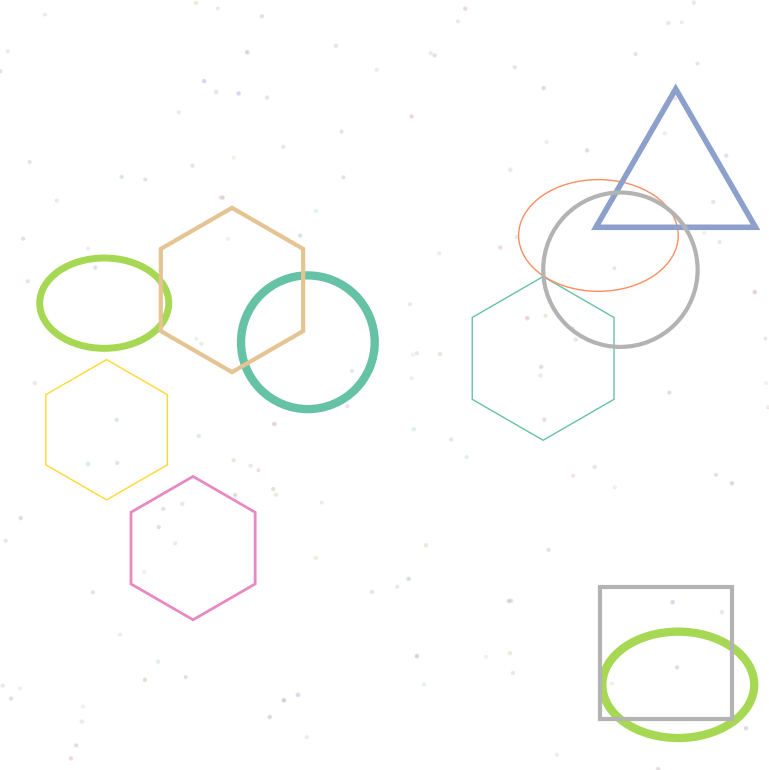[{"shape": "hexagon", "thickness": 0.5, "radius": 0.53, "center": [0.705, 0.535]}, {"shape": "circle", "thickness": 3, "radius": 0.43, "center": [0.4, 0.556]}, {"shape": "oval", "thickness": 0.5, "radius": 0.52, "center": [0.777, 0.694]}, {"shape": "triangle", "thickness": 2, "radius": 0.6, "center": [0.878, 0.765]}, {"shape": "hexagon", "thickness": 1, "radius": 0.47, "center": [0.251, 0.288]}, {"shape": "oval", "thickness": 3, "radius": 0.49, "center": [0.881, 0.111]}, {"shape": "oval", "thickness": 2.5, "radius": 0.42, "center": [0.135, 0.606]}, {"shape": "hexagon", "thickness": 0.5, "radius": 0.46, "center": [0.138, 0.442]}, {"shape": "hexagon", "thickness": 1.5, "radius": 0.53, "center": [0.301, 0.623]}, {"shape": "square", "thickness": 1.5, "radius": 0.43, "center": [0.865, 0.152]}, {"shape": "circle", "thickness": 1.5, "radius": 0.5, "center": [0.806, 0.65]}]